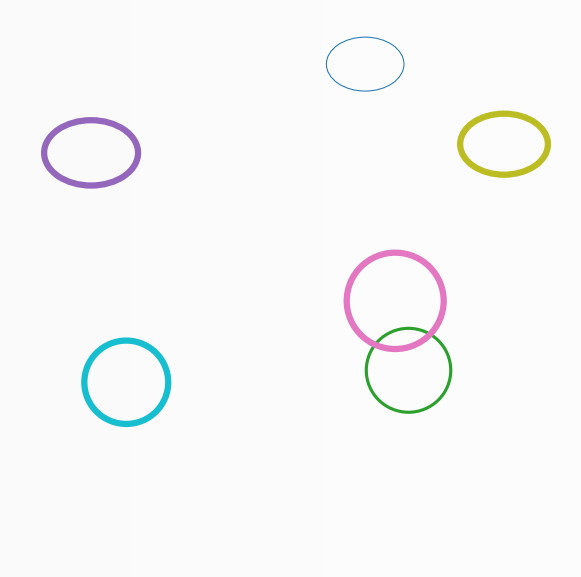[{"shape": "oval", "thickness": 0.5, "radius": 0.33, "center": [0.628, 0.888]}, {"shape": "circle", "thickness": 1.5, "radius": 0.36, "center": [0.703, 0.358]}, {"shape": "oval", "thickness": 3, "radius": 0.4, "center": [0.157, 0.734]}, {"shape": "circle", "thickness": 3, "radius": 0.42, "center": [0.68, 0.478]}, {"shape": "oval", "thickness": 3, "radius": 0.38, "center": [0.867, 0.749]}, {"shape": "circle", "thickness": 3, "radius": 0.36, "center": [0.217, 0.337]}]